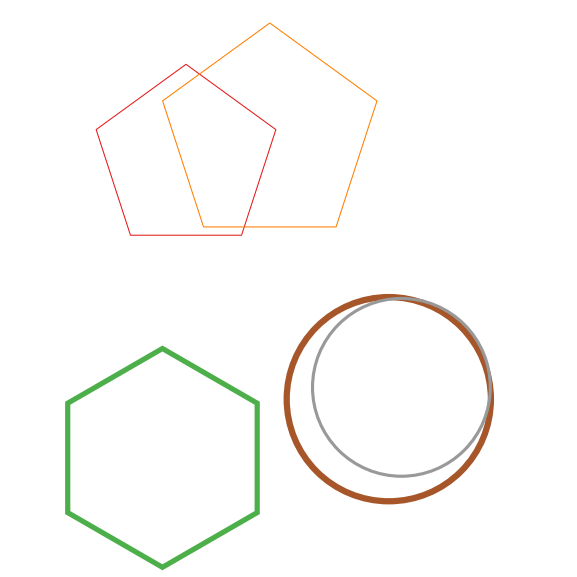[{"shape": "pentagon", "thickness": 0.5, "radius": 0.82, "center": [0.322, 0.724]}, {"shape": "hexagon", "thickness": 2.5, "radius": 0.95, "center": [0.281, 0.206]}, {"shape": "pentagon", "thickness": 0.5, "radius": 0.98, "center": [0.467, 0.764]}, {"shape": "circle", "thickness": 3, "radius": 0.88, "center": [0.673, 0.308]}, {"shape": "circle", "thickness": 1.5, "radius": 0.77, "center": [0.695, 0.328]}]